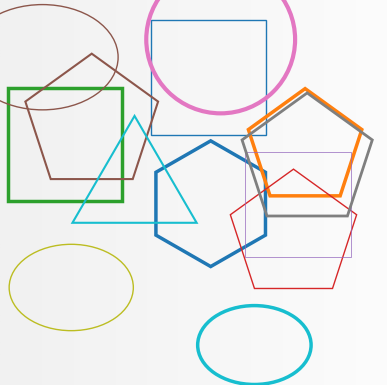[{"shape": "hexagon", "thickness": 2.5, "radius": 0.82, "center": [0.544, 0.471]}, {"shape": "square", "thickness": 1, "radius": 0.74, "center": [0.538, 0.798]}, {"shape": "pentagon", "thickness": 2.5, "radius": 0.77, "center": [0.787, 0.616]}, {"shape": "square", "thickness": 2.5, "radius": 0.73, "center": [0.168, 0.625]}, {"shape": "pentagon", "thickness": 1, "radius": 0.86, "center": [0.757, 0.389]}, {"shape": "square", "thickness": 0.5, "radius": 0.68, "center": [0.769, 0.469]}, {"shape": "pentagon", "thickness": 1.5, "radius": 0.9, "center": [0.237, 0.681]}, {"shape": "oval", "thickness": 1, "radius": 0.98, "center": [0.11, 0.851]}, {"shape": "circle", "thickness": 3, "radius": 0.96, "center": [0.57, 0.898]}, {"shape": "pentagon", "thickness": 2, "radius": 0.88, "center": [0.793, 0.582]}, {"shape": "oval", "thickness": 1, "radius": 0.8, "center": [0.184, 0.253]}, {"shape": "triangle", "thickness": 1.5, "radius": 0.93, "center": [0.347, 0.514]}, {"shape": "oval", "thickness": 2.5, "radius": 0.73, "center": [0.656, 0.104]}]